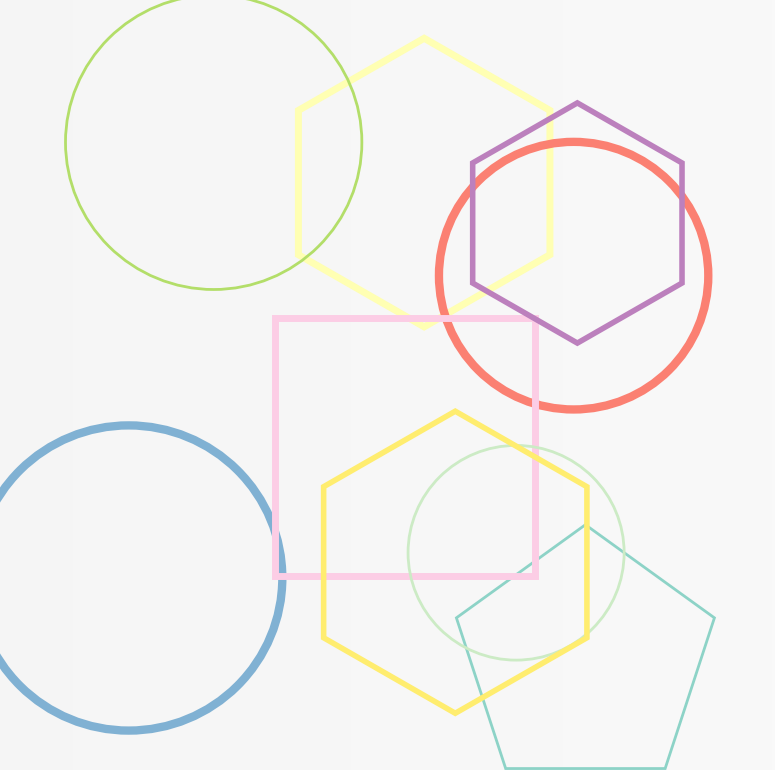[{"shape": "pentagon", "thickness": 1, "radius": 0.88, "center": [0.755, 0.143]}, {"shape": "hexagon", "thickness": 2.5, "radius": 0.94, "center": [0.547, 0.763]}, {"shape": "circle", "thickness": 3, "radius": 0.87, "center": [0.74, 0.642]}, {"shape": "circle", "thickness": 3, "radius": 0.99, "center": [0.166, 0.249]}, {"shape": "circle", "thickness": 1, "radius": 0.96, "center": [0.276, 0.815]}, {"shape": "square", "thickness": 2.5, "radius": 0.84, "center": [0.523, 0.419]}, {"shape": "hexagon", "thickness": 2, "radius": 0.78, "center": [0.745, 0.71]}, {"shape": "circle", "thickness": 1, "radius": 0.7, "center": [0.666, 0.282]}, {"shape": "hexagon", "thickness": 2, "radius": 0.98, "center": [0.587, 0.27]}]